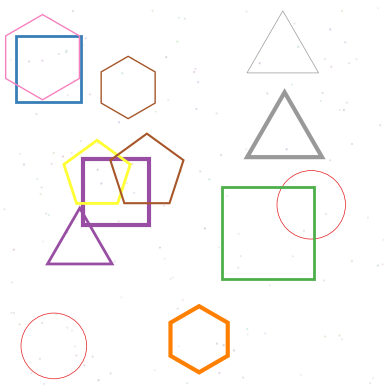[{"shape": "circle", "thickness": 0.5, "radius": 0.44, "center": [0.808, 0.468]}, {"shape": "circle", "thickness": 0.5, "radius": 0.43, "center": [0.14, 0.101]}, {"shape": "square", "thickness": 2, "radius": 0.42, "center": [0.125, 0.821]}, {"shape": "square", "thickness": 2, "radius": 0.6, "center": [0.697, 0.395]}, {"shape": "square", "thickness": 3, "radius": 0.43, "center": [0.301, 0.501]}, {"shape": "triangle", "thickness": 2, "radius": 0.48, "center": [0.207, 0.363]}, {"shape": "hexagon", "thickness": 3, "radius": 0.43, "center": [0.517, 0.119]}, {"shape": "pentagon", "thickness": 2, "radius": 0.45, "center": [0.252, 0.545]}, {"shape": "hexagon", "thickness": 1, "radius": 0.4, "center": [0.333, 0.773]}, {"shape": "pentagon", "thickness": 1.5, "radius": 0.5, "center": [0.382, 0.553]}, {"shape": "hexagon", "thickness": 1, "radius": 0.55, "center": [0.111, 0.852]}, {"shape": "triangle", "thickness": 3, "radius": 0.56, "center": [0.739, 0.648]}, {"shape": "triangle", "thickness": 0.5, "radius": 0.54, "center": [0.735, 0.864]}]